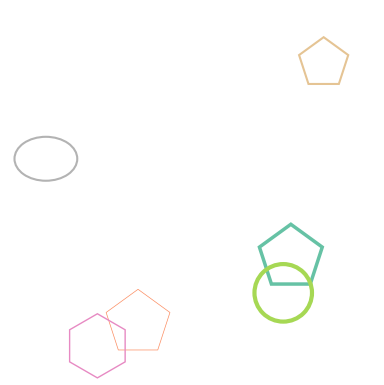[{"shape": "pentagon", "thickness": 2.5, "radius": 0.43, "center": [0.755, 0.332]}, {"shape": "pentagon", "thickness": 0.5, "radius": 0.44, "center": [0.359, 0.161]}, {"shape": "hexagon", "thickness": 1, "radius": 0.42, "center": [0.253, 0.102]}, {"shape": "circle", "thickness": 3, "radius": 0.37, "center": [0.736, 0.239]}, {"shape": "pentagon", "thickness": 1.5, "radius": 0.34, "center": [0.841, 0.836]}, {"shape": "oval", "thickness": 1.5, "radius": 0.41, "center": [0.119, 0.588]}]